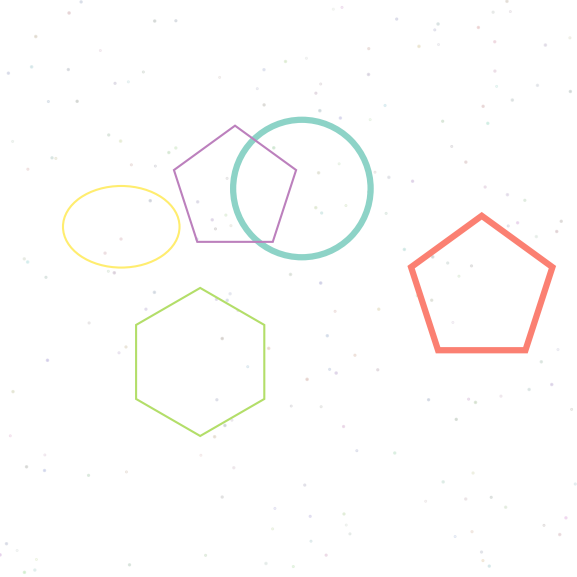[{"shape": "circle", "thickness": 3, "radius": 0.6, "center": [0.523, 0.673]}, {"shape": "pentagon", "thickness": 3, "radius": 0.64, "center": [0.834, 0.497]}, {"shape": "hexagon", "thickness": 1, "radius": 0.64, "center": [0.347, 0.372]}, {"shape": "pentagon", "thickness": 1, "radius": 0.56, "center": [0.407, 0.67]}, {"shape": "oval", "thickness": 1, "radius": 0.5, "center": [0.21, 0.606]}]